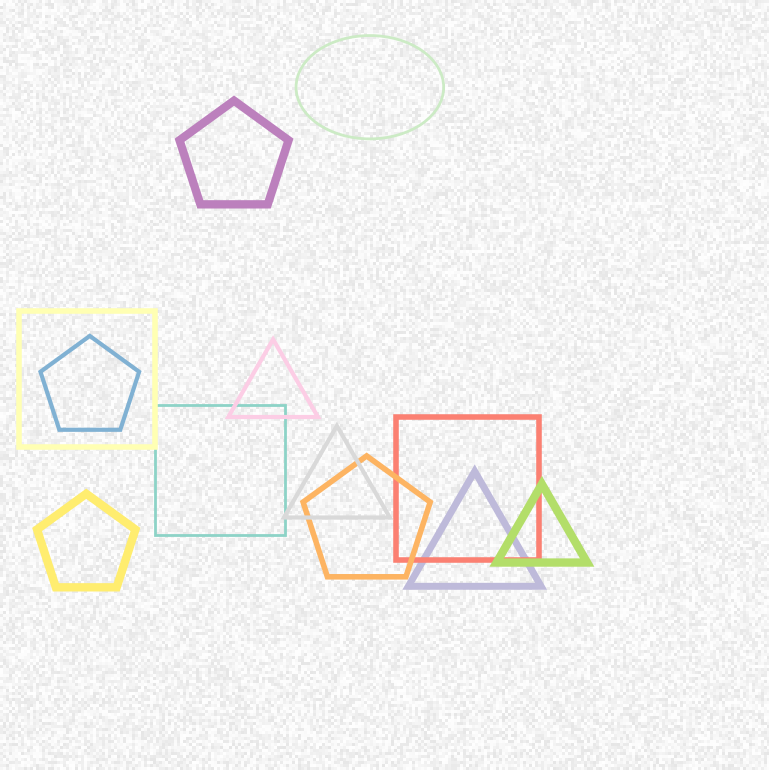[{"shape": "square", "thickness": 1, "radius": 0.42, "center": [0.286, 0.389]}, {"shape": "square", "thickness": 2, "radius": 0.44, "center": [0.113, 0.508]}, {"shape": "triangle", "thickness": 2.5, "radius": 0.5, "center": [0.617, 0.288]}, {"shape": "square", "thickness": 2, "radius": 0.46, "center": [0.607, 0.365]}, {"shape": "pentagon", "thickness": 1.5, "radius": 0.34, "center": [0.117, 0.496]}, {"shape": "pentagon", "thickness": 2, "radius": 0.43, "center": [0.476, 0.321]}, {"shape": "triangle", "thickness": 3, "radius": 0.34, "center": [0.704, 0.303]}, {"shape": "triangle", "thickness": 1.5, "radius": 0.34, "center": [0.355, 0.492]}, {"shape": "triangle", "thickness": 1.5, "radius": 0.4, "center": [0.438, 0.368]}, {"shape": "pentagon", "thickness": 3, "radius": 0.37, "center": [0.304, 0.795]}, {"shape": "oval", "thickness": 1, "radius": 0.48, "center": [0.48, 0.887]}, {"shape": "pentagon", "thickness": 3, "radius": 0.34, "center": [0.112, 0.292]}]